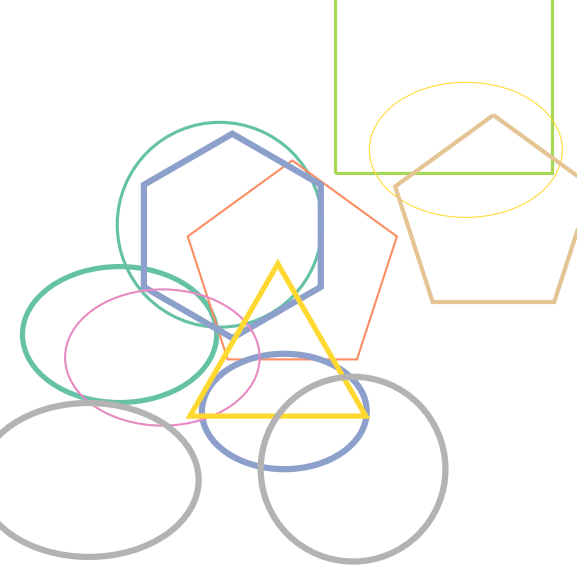[{"shape": "oval", "thickness": 2.5, "radius": 0.84, "center": [0.207, 0.42]}, {"shape": "circle", "thickness": 1.5, "radius": 0.89, "center": [0.38, 0.61]}, {"shape": "pentagon", "thickness": 1, "radius": 0.95, "center": [0.506, 0.531]}, {"shape": "oval", "thickness": 3, "radius": 0.71, "center": [0.492, 0.287]}, {"shape": "hexagon", "thickness": 3, "radius": 0.88, "center": [0.402, 0.591]}, {"shape": "oval", "thickness": 1, "radius": 0.84, "center": [0.281, 0.38]}, {"shape": "square", "thickness": 1.5, "radius": 0.94, "center": [0.768, 0.887]}, {"shape": "oval", "thickness": 0.5, "radius": 0.84, "center": [0.807, 0.74]}, {"shape": "triangle", "thickness": 2.5, "radius": 0.88, "center": [0.481, 0.367]}, {"shape": "pentagon", "thickness": 2, "radius": 0.89, "center": [0.854, 0.621]}, {"shape": "oval", "thickness": 3, "radius": 0.95, "center": [0.154, 0.168]}, {"shape": "circle", "thickness": 3, "radius": 0.8, "center": [0.611, 0.187]}]